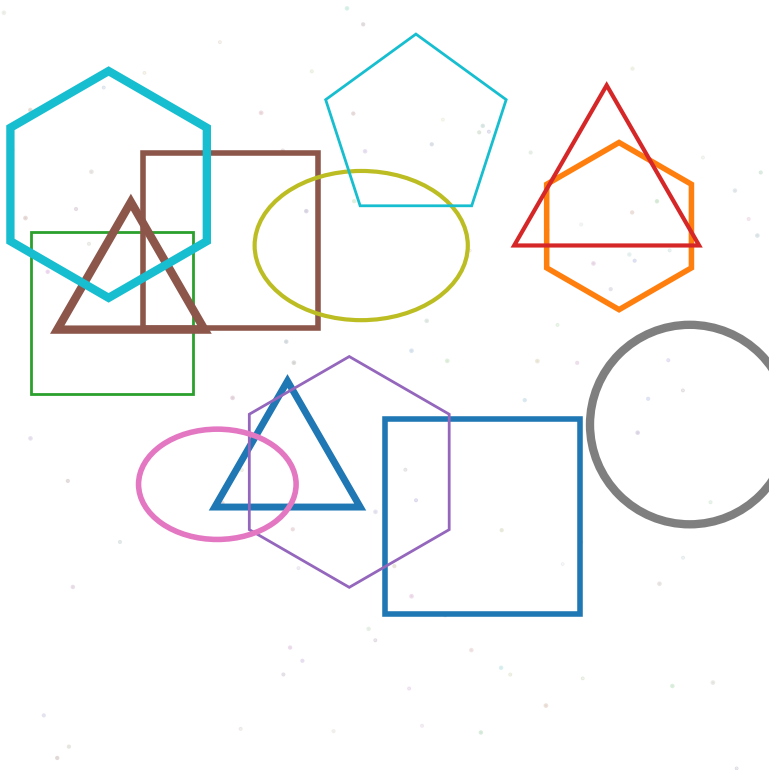[{"shape": "triangle", "thickness": 2.5, "radius": 0.55, "center": [0.373, 0.396]}, {"shape": "square", "thickness": 2, "radius": 0.63, "center": [0.626, 0.329]}, {"shape": "hexagon", "thickness": 2, "radius": 0.54, "center": [0.804, 0.706]}, {"shape": "square", "thickness": 1, "radius": 0.53, "center": [0.145, 0.593]}, {"shape": "triangle", "thickness": 1.5, "radius": 0.69, "center": [0.788, 0.751]}, {"shape": "hexagon", "thickness": 1, "radius": 0.75, "center": [0.454, 0.387]}, {"shape": "triangle", "thickness": 3, "radius": 0.55, "center": [0.17, 0.627]}, {"shape": "square", "thickness": 2, "radius": 0.57, "center": [0.299, 0.688]}, {"shape": "oval", "thickness": 2, "radius": 0.51, "center": [0.282, 0.371]}, {"shape": "circle", "thickness": 3, "radius": 0.65, "center": [0.896, 0.449]}, {"shape": "oval", "thickness": 1.5, "radius": 0.69, "center": [0.469, 0.681]}, {"shape": "hexagon", "thickness": 3, "radius": 0.74, "center": [0.141, 0.76]}, {"shape": "pentagon", "thickness": 1, "radius": 0.62, "center": [0.54, 0.832]}]